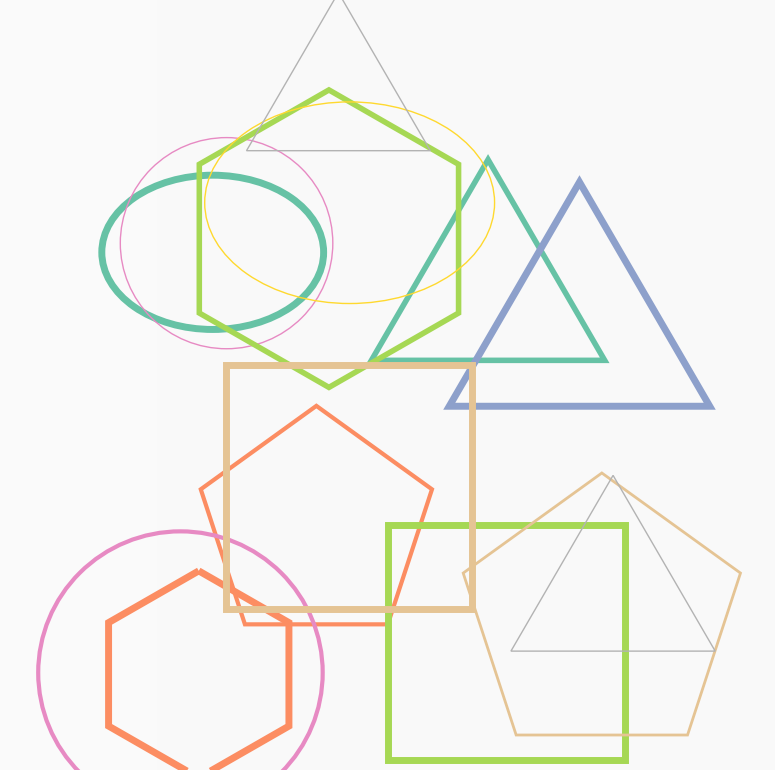[{"shape": "triangle", "thickness": 2, "radius": 0.87, "center": [0.63, 0.619]}, {"shape": "oval", "thickness": 2.5, "radius": 0.72, "center": [0.274, 0.672]}, {"shape": "hexagon", "thickness": 2.5, "radius": 0.67, "center": [0.256, 0.124]}, {"shape": "pentagon", "thickness": 1.5, "radius": 0.78, "center": [0.408, 0.316]}, {"shape": "triangle", "thickness": 2.5, "radius": 0.97, "center": [0.748, 0.569]}, {"shape": "circle", "thickness": 0.5, "radius": 0.69, "center": [0.292, 0.684]}, {"shape": "circle", "thickness": 1.5, "radius": 0.92, "center": [0.233, 0.126]}, {"shape": "square", "thickness": 2.5, "radius": 0.76, "center": [0.654, 0.166]}, {"shape": "hexagon", "thickness": 2, "radius": 0.97, "center": [0.424, 0.69]}, {"shape": "oval", "thickness": 0.5, "radius": 0.94, "center": [0.451, 0.737]}, {"shape": "square", "thickness": 2.5, "radius": 0.79, "center": [0.45, 0.367]}, {"shape": "pentagon", "thickness": 1, "radius": 0.94, "center": [0.777, 0.198]}, {"shape": "triangle", "thickness": 0.5, "radius": 0.68, "center": [0.437, 0.873]}, {"shape": "triangle", "thickness": 0.5, "radius": 0.76, "center": [0.791, 0.23]}]